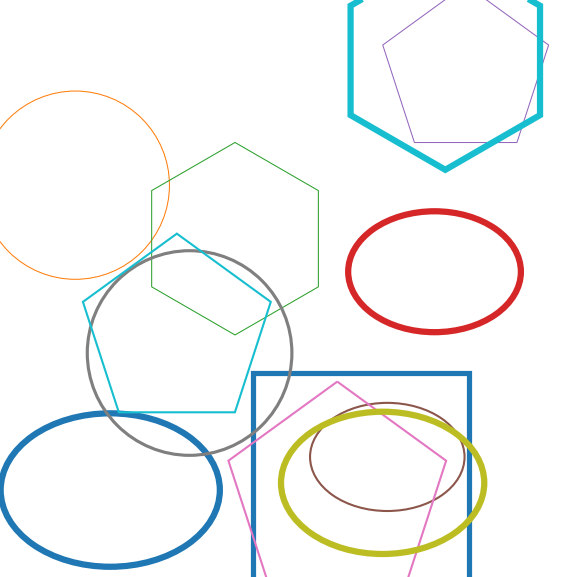[{"shape": "oval", "thickness": 3, "radius": 0.95, "center": [0.191, 0.151]}, {"shape": "square", "thickness": 2.5, "radius": 0.94, "center": [0.625, 0.166]}, {"shape": "circle", "thickness": 0.5, "radius": 0.82, "center": [0.13, 0.678]}, {"shape": "hexagon", "thickness": 0.5, "radius": 0.83, "center": [0.407, 0.586]}, {"shape": "oval", "thickness": 3, "radius": 0.75, "center": [0.752, 0.529]}, {"shape": "pentagon", "thickness": 0.5, "radius": 0.75, "center": [0.806, 0.875]}, {"shape": "oval", "thickness": 1, "radius": 0.67, "center": [0.671, 0.208]}, {"shape": "pentagon", "thickness": 1, "radius": 0.99, "center": [0.584, 0.14]}, {"shape": "circle", "thickness": 1.5, "radius": 0.89, "center": [0.328, 0.388]}, {"shape": "oval", "thickness": 3, "radius": 0.88, "center": [0.663, 0.163]}, {"shape": "hexagon", "thickness": 3, "radius": 0.95, "center": [0.771, 0.895]}, {"shape": "pentagon", "thickness": 1, "radius": 0.86, "center": [0.306, 0.424]}]